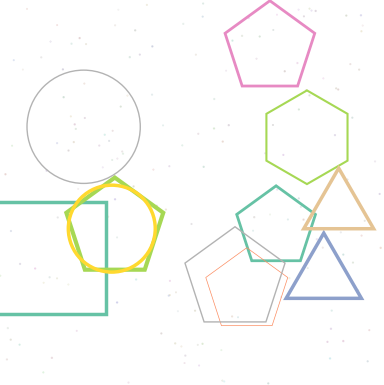[{"shape": "pentagon", "thickness": 2, "radius": 0.54, "center": [0.717, 0.41]}, {"shape": "square", "thickness": 2.5, "radius": 0.73, "center": [0.13, 0.329]}, {"shape": "pentagon", "thickness": 0.5, "radius": 0.56, "center": [0.641, 0.245]}, {"shape": "triangle", "thickness": 2.5, "radius": 0.56, "center": [0.841, 0.282]}, {"shape": "pentagon", "thickness": 2, "radius": 0.61, "center": [0.701, 0.876]}, {"shape": "hexagon", "thickness": 1.5, "radius": 0.61, "center": [0.797, 0.643]}, {"shape": "pentagon", "thickness": 3, "radius": 0.66, "center": [0.298, 0.407]}, {"shape": "circle", "thickness": 2.5, "radius": 0.56, "center": [0.29, 0.406]}, {"shape": "triangle", "thickness": 2.5, "radius": 0.52, "center": [0.88, 0.458]}, {"shape": "pentagon", "thickness": 1, "radius": 0.68, "center": [0.61, 0.274]}, {"shape": "circle", "thickness": 1, "radius": 0.74, "center": [0.217, 0.671]}]